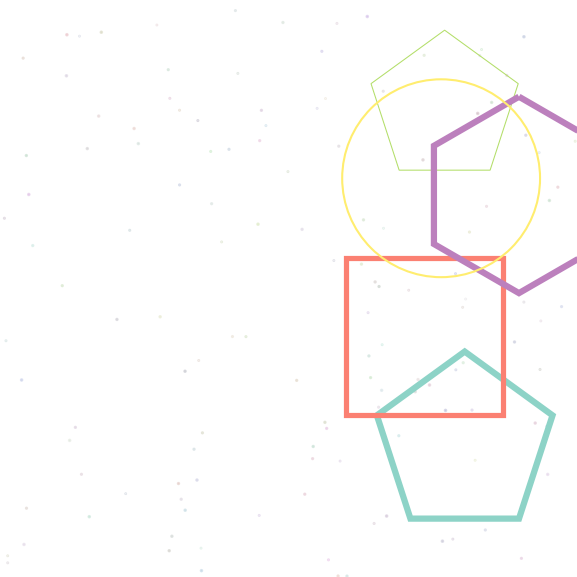[{"shape": "pentagon", "thickness": 3, "radius": 0.8, "center": [0.805, 0.23]}, {"shape": "square", "thickness": 2.5, "radius": 0.68, "center": [0.735, 0.417]}, {"shape": "pentagon", "thickness": 0.5, "radius": 0.67, "center": [0.77, 0.813]}, {"shape": "hexagon", "thickness": 3, "radius": 0.85, "center": [0.899, 0.662]}, {"shape": "circle", "thickness": 1, "radius": 0.86, "center": [0.764, 0.69]}]